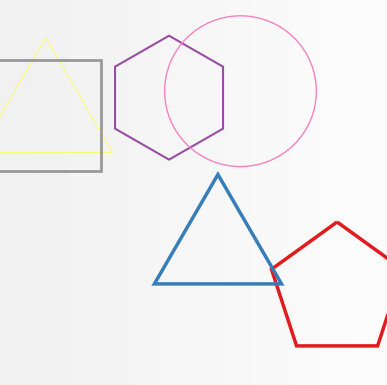[{"shape": "pentagon", "thickness": 2.5, "radius": 0.89, "center": [0.87, 0.246]}, {"shape": "triangle", "thickness": 2.5, "radius": 0.95, "center": [0.562, 0.357]}, {"shape": "hexagon", "thickness": 1.5, "radius": 0.8, "center": [0.436, 0.746]}, {"shape": "triangle", "thickness": 0.5, "radius": 0.99, "center": [0.118, 0.704]}, {"shape": "circle", "thickness": 1, "radius": 0.98, "center": [0.621, 0.763]}, {"shape": "square", "thickness": 2, "radius": 0.72, "center": [0.115, 0.7]}]